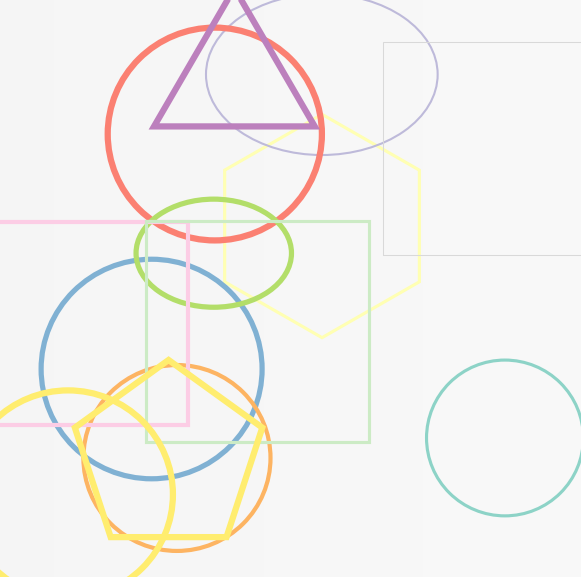[{"shape": "circle", "thickness": 1.5, "radius": 0.67, "center": [0.869, 0.241]}, {"shape": "hexagon", "thickness": 1.5, "radius": 0.97, "center": [0.554, 0.608]}, {"shape": "oval", "thickness": 1, "radius": 1.0, "center": [0.554, 0.87]}, {"shape": "circle", "thickness": 3, "radius": 0.92, "center": [0.37, 0.767]}, {"shape": "circle", "thickness": 2.5, "radius": 0.95, "center": [0.261, 0.36]}, {"shape": "circle", "thickness": 2, "radius": 0.8, "center": [0.304, 0.206]}, {"shape": "oval", "thickness": 2.5, "radius": 0.67, "center": [0.368, 0.561]}, {"shape": "square", "thickness": 2, "radius": 0.88, "center": [0.148, 0.439]}, {"shape": "square", "thickness": 0.5, "radius": 0.92, "center": [0.843, 0.742]}, {"shape": "triangle", "thickness": 3, "radius": 0.8, "center": [0.403, 0.86]}, {"shape": "square", "thickness": 1.5, "radius": 0.96, "center": [0.443, 0.425]}, {"shape": "circle", "thickness": 3, "radius": 0.9, "center": [0.117, 0.143]}, {"shape": "pentagon", "thickness": 3, "radius": 0.85, "center": [0.29, 0.206]}]